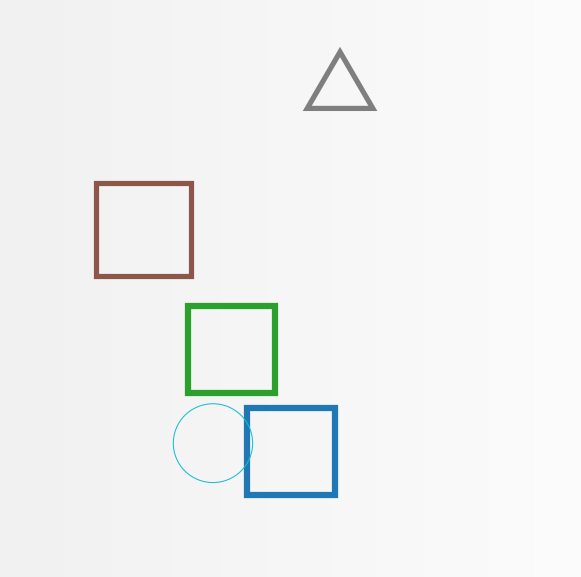[{"shape": "square", "thickness": 3, "radius": 0.38, "center": [0.501, 0.217]}, {"shape": "square", "thickness": 3, "radius": 0.38, "center": [0.399, 0.393]}, {"shape": "square", "thickness": 2.5, "radius": 0.41, "center": [0.247, 0.602]}, {"shape": "triangle", "thickness": 2.5, "radius": 0.33, "center": [0.585, 0.844]}, {"shape": "circle", "thickness": 0.5, "radius": 0.34, "center": [0.366, 0.232]}]